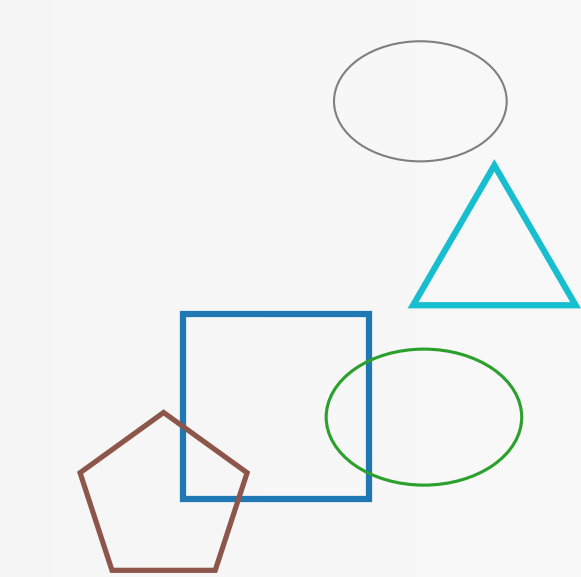[{"shape": "square", "thickness": 3, "radius": 0.8, "center": [0.474, 0.296]}, {"shape": "oval", "thickness": 1.5, "radius": 0.84, "center": [0.729, 0.277]}, {"shape": "pentagon", "thickness": 2.5, "radius": 0.76, "center": [0.281, 0.134]}, {"shape": "oval", "thickness": 1, "radius": 0.74, "center": [0.723, 0.824]}, {"shape": "triangle", "thickness": 3, "radius": 0.81, "center": [0.851, 0.551]}]